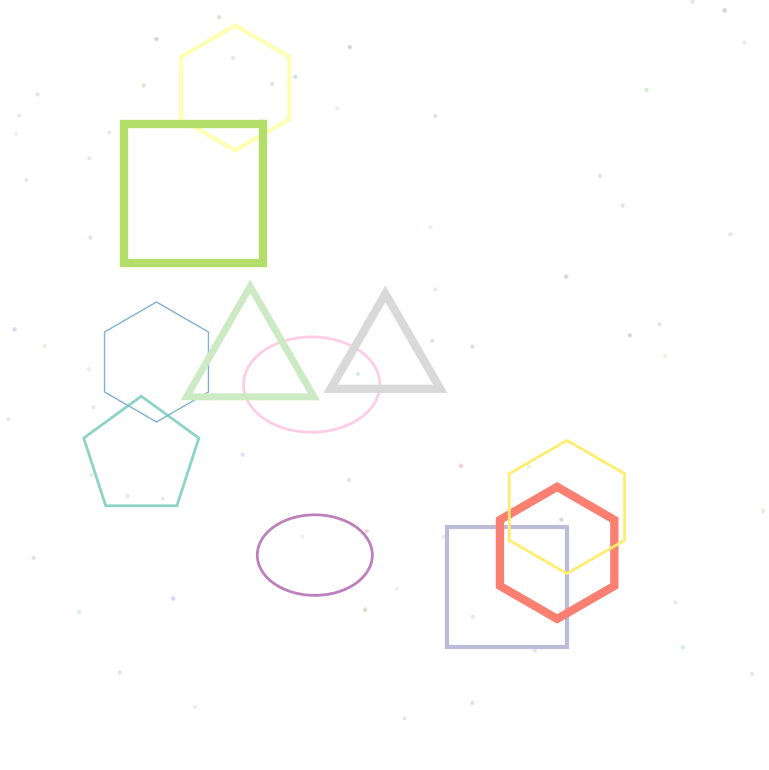[{"shape": "pentagon", "thickness": 1, "radius": 0.39, "center": [0.184, 0.407]}, {"shape": "hexagon", "thickness": 1.5, "radius": 0.41, "center": [0.305, 0.886]}, {"shape": "square", "thickness": 1.5, "radius": 0.39, "center": [0.659, 0.238]}, {"shape": "hexagon", "thickness": 3, "radius": 0.43, "center": [0.724, 0.282]}, {"shape": "hexagon", "thickness": 0.5, "radius": 0.39, "center": [0.203, 0.53]}, {"shape": "square", "thickness": 3, "radius": 0.45, "center": [0.251, 0.749]}, {"shape": "oval", "thickness": 1, "radius": 0.44, "center": [0.405, 0.501]}, {"shape": "triangle", "thickness": 3, "radius": 0.41, "center": [0.501, 0.536]}, {"shape": "oval", "thickness": 1, "radius": 0.37, "center": [0.409, 0.279]}, {"shape": "triangle", "thickness": 2.5, "radius": 0.48, "center": [0.325, 0.532]}, {"shape": "hexagon", "thickness": 1, "radius": 0.43, "center": [0.736, 0.342]}]